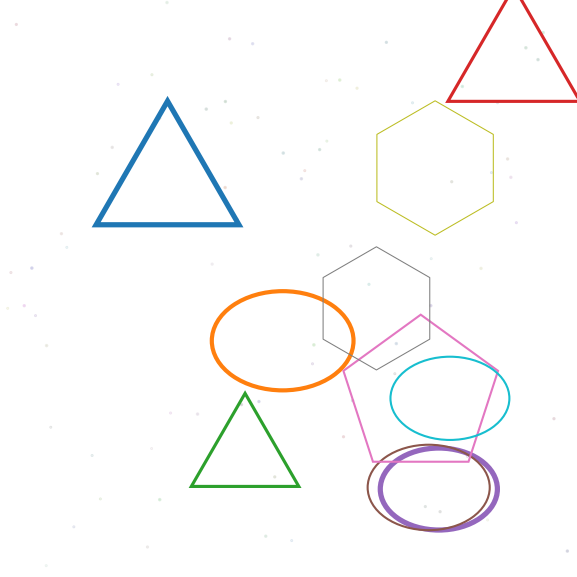[{"shape": "triangle", "thickness": 2.5, "radius": 0.71, "center": [0.29, 0.681]}, {"shape": "oval", "thickness": 2, "radius": 0.61, "center": [0.489, 0.409]}, {"shape": "triangle", "thickness": 1.5, "radius": 0.54, "center": [0.424, 0.211]}, {"shape": "triangle", "thickness": 1.5, "radius": 0.66, "center": [0.89, 0.89]}, {"shape": "oval", "thickness": 2.5, "radius": 0.51, "center": [0.76, 0.152]}, {"shape": "oval", "thickness": 1, "radius": 0.53, "center": [0.742, 0.155]}, {"shape": "pentagon", "thickness": 1, "radius": 0.7, "center": [0.729, 0.313]}, {"shape": "hexagon", "thickness": 0.5, "radius": 0.53, "center": [0.652, 0.465]}, {"shape": "hexagon", "thickness": 0.5, "radius": 0.58, "center": [0.753, 0.708]}, {"shape": "oval", "thickness": 1, "radius": 0.51, "center": [0.779, 0.309]}]